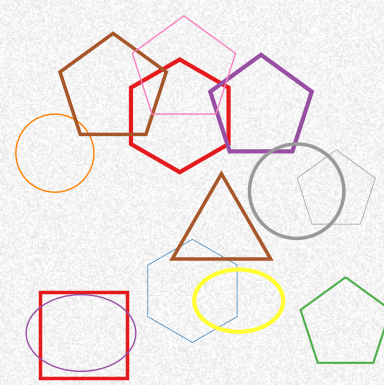[{"shape": "square", "thickness": 2.5, "radius": 0.56, "center": [0.217, 0.13]}, {"shape": "hexagon", "thickness": 3, "radius": 0.73, "center": [0.467, 0.699]}, {"shape": "hexagon", "thickness": 0.5, "radius": 0.67, "center": [0.5, 0.244]}, {"shape": "pentagon", "thickness": 1.5, "radius": 0.61, "center": [0.898, 0.157]}, {"shape": "oval", "thickness": 1, "radius": 0.71, "center": [0.21, 0.135]}, {"shape": "pentagon", "thickness": 3, "radius": 0.69, "center": [0.678, 0.719]}, {"shape": "circle", "thickness": 1, "radius": 0.51, "center": [0.143, 0.602]}, {"shape": "oval", "thickness": 3, "radius": 0.58, "center": [0.62, 0.219]}, {"shape": "triangle", "thickness": 2.5, "radius": 0.74, "center": [0.575, 0.401]}, {"shape": "pentagon", "thickness": 2.5, "radius": 0.73, "center": [0.294, 0.768]}, {"shape": "pentagon", "thickness": 1, "radius": 0.71, "center": [0.478, 0.818]}, {"shape": "pentagon", "thickness": 0.5, "radius": 0.53, "center": [0.873, 0.504]}, {"shape": "circle", "thickness": 2.5, "radius": 0.61, "center": [0.771, 0.503]}]